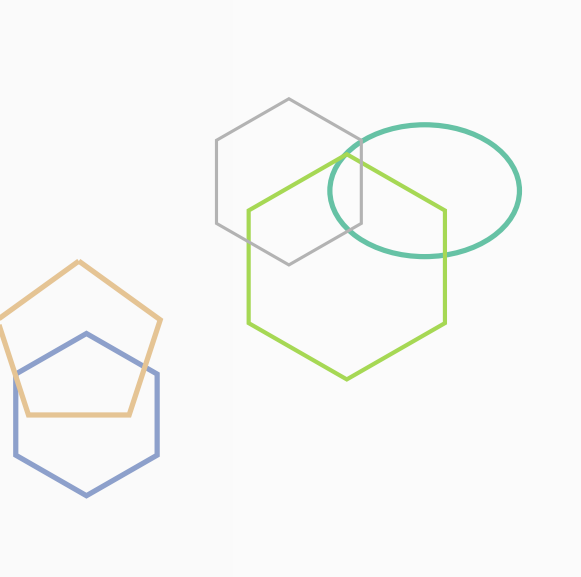[{"shape": "oval", "thickness": 2.5, "radius": 0.82, "center": [0.731, 0.669]}, {"shape": "hexagon", "thickness": 2.5, "radius": 0.7, "center": [0.149, 0.281]}, {"shape": "hexagon", "thickness": 2, "radius": 0.97, "center": [0.597, 0.537]}, {"shape": "pentagon", "thickness": 2.5, "radius": 0.74, "center": [0.136, 0.4]}, {"shape": "hexagon", "thickness": 1.5, "radius": 0.72, "center": [0.497, 0.684]}]